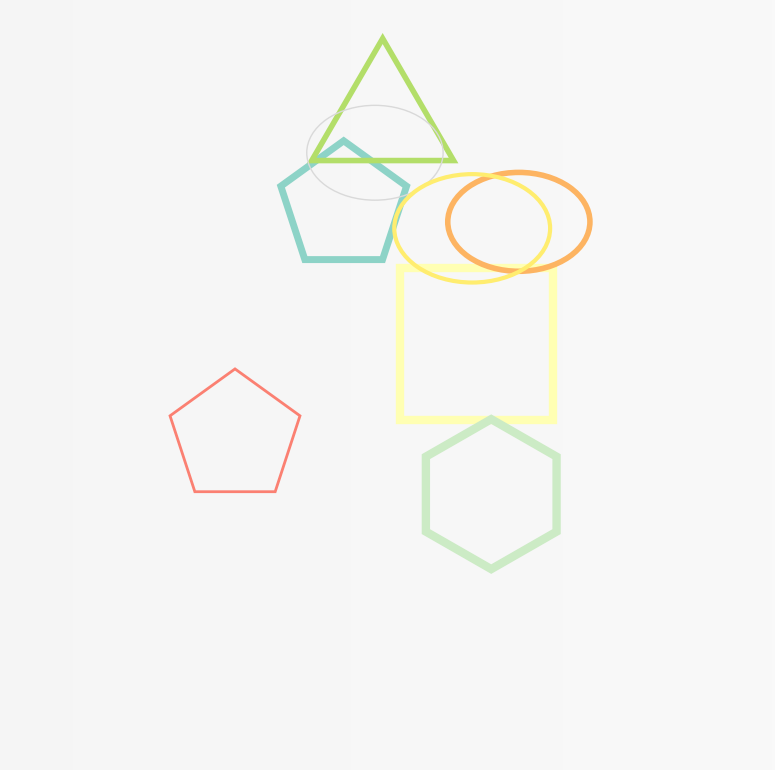[{"shape": "pentagon", "thickness": 2.5, "radius": 0.43, "center": [0.443, 0.732]}, {"shape": "square", "thickness": 3, "radius": 0.49, "center": [0.615, 0.553]}, {"shape": "pentagon", "thickness": 1, "radius": 0.44, "center": [0.303, 0.433]}, {"shape": "oval", "thickness": 2, "radius": 0.46, "center": [0.669, 0.712]}, {"shape": "triangle", "thickness": 2, "radius": 0.53, "center": [0.494, 0.844]}, {"shape": "oval", "thickness": 0.5, "radius": 0.44, "center": [0.484, 0.802]}, {"shape": "hexagon", "thickness": 3, "radius": 0.49, "center": [0.634, 0.358]}, {"shape": "oval", "thickness": 1.5, "radius": 0.5, "center": [0.609, 0.703]}]